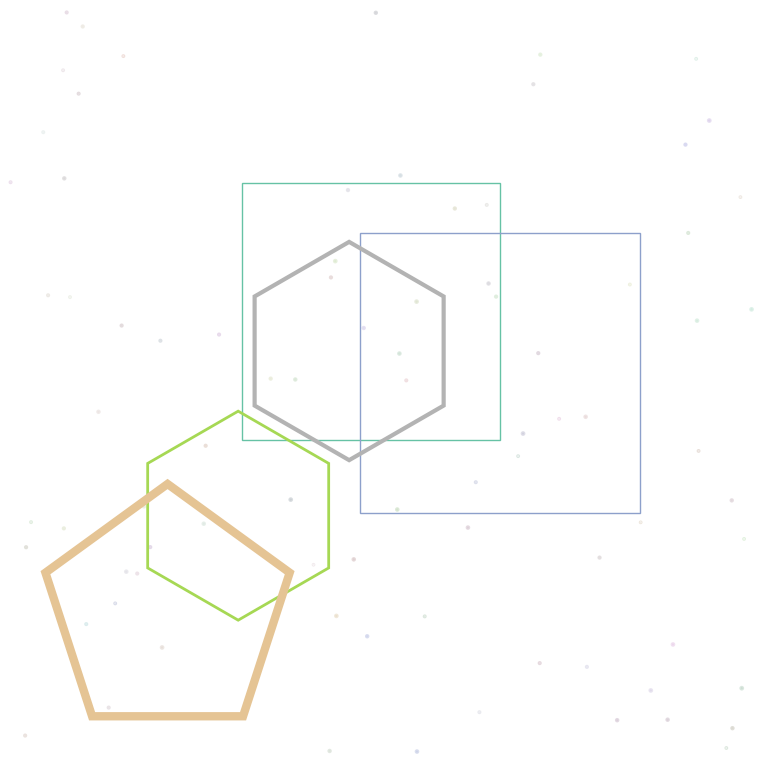[{"shape": "square", "thickness": 0.5, "radius": 0.84, "center": [0.482, 0.595]}, {"shape": "square", "thickness": 0.5, "radius": 0.91, "center": [0.649, 0.516]}, {"shape": "hexagon", "thickness": 1, "radius": 0.68, "center": [0.309, 0.33]}, {"shape": "pentagon", "thickness": 3, "radius": 0.83, "center": [0.218, 0.205]}, {"shape": "hexagon", "thickness": 1.5, "radius": 0.71, "center": [0.453, 0.544]}]